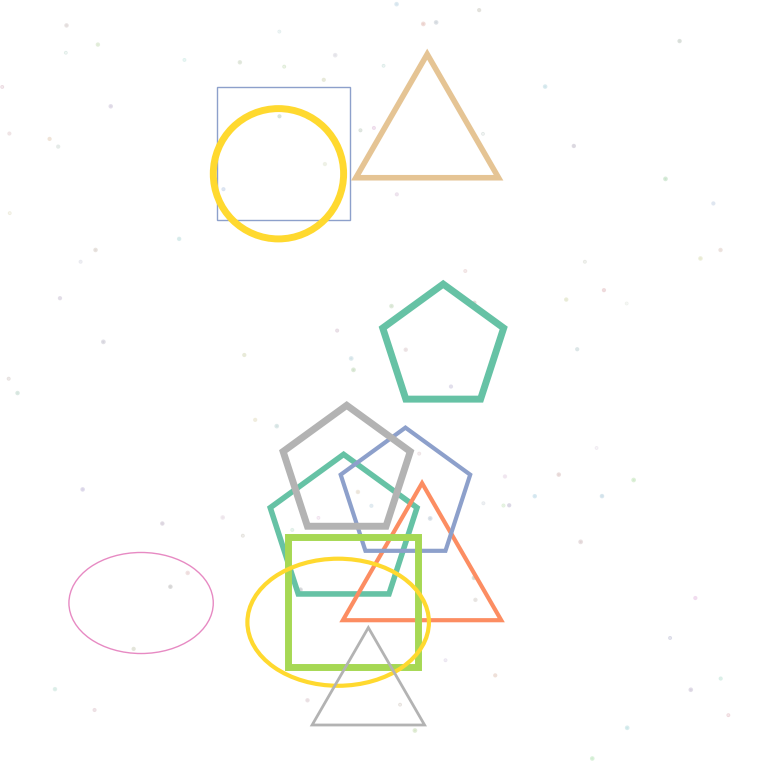[{"shape": "pentagon", "thickness": 2, "radius": 0.5, "center": [0.446, 0.31]}, {"shape": "pentagon", "thickness": 2.5, "radius": 0.41, "center": [0.576, 0.548]}, {"shape": "triangle", "thickness": 1.5, "radius": 0.59, "center": [0.548, 0.254]}, {"shape": "square", "thickness": 0.5, "radius": 0.43, "center": [0.368, 0.8]}, {"shape": "pentagon", "thickness": 1.5, "radius": 0.44, "center": [0.527, 0.356]}, {"shape": "oval", "thickness": 0.5, "radius": 0.47, "center": [0.183, 0.217]}, {"shape": "square", "thickness": 2.5, "radius": 0.42, "center": [0.458, 0.218]}, {"shape": "oval", "thickness": 1.5, "radius": 0.59, "center": [0.439, 0.192]}, {"shape": "circle", "thickness": 2.5, "radius": 0.42, "center": [0.362, 0.774]}, {"shape": "triangle", "thickness": 2, "radius": 0.53, "center": [0.555, 0.823]}, {"shape": "triangle", "thickness": 1, "radius": 0.42, "center": [0.478, 0.101]}, {"shape": "pentagon", "thickness": 2.5, "radius": 0.43, "center": [0.45, 0.387]}]